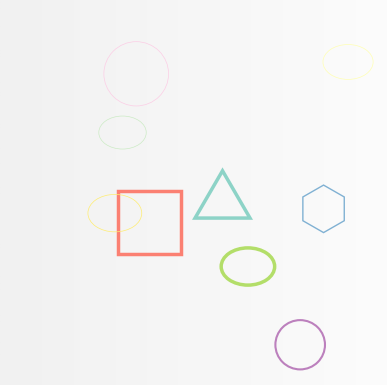[{"shape": "triangle", "thickness": 2.5, "radius": 0.41, "center": [0.574, 0.475]}, {"shape": "oval", "thickness": 0.5, "radius": 0.32, "center": [0.898, 0.839]}, {"shape": "square", "thickness": 2.5, "radius": 0.41, "center": [0.386, 0.422]}, {"shape": "hexagon", "thickness": 1, "radius": 0.31, "center": [0.835, 0.458]}, {"shape": "oval", "thickness": 2.5, "radius": 0.35, "center": [0.64, 0.308]}, {"shape": "circle", "thickness": 0.5, "radius": 0.42, "center": [0.352, 0.808]}, {"shape": "circle", "thickness": 1.5, "radius": 0.32, "center": [0.775, 0.105]}, {"shape": "oval", "thickness": 0.5, "radius": 0.31, "center": [0.316, 0.656]}, {"shape": "oval", "thickness": 0.5, "radius": 0.35, "center": [0.296, 0.446]}]